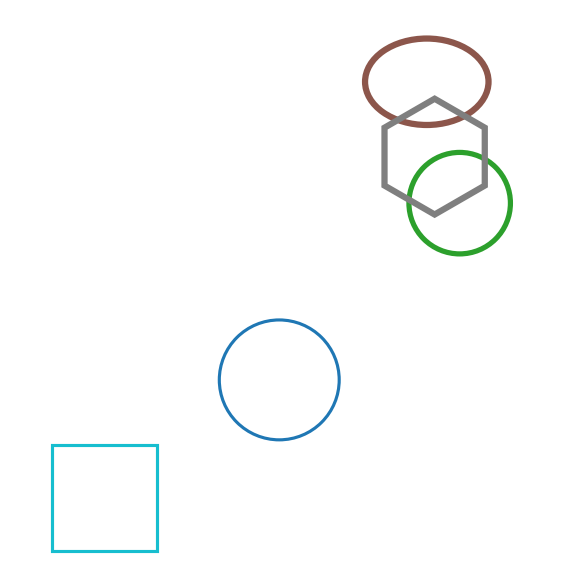[{"shape": "circle", "thickness": 1.5, "radius": 0.52, "center": [0.484, 0.341]}, {"shape": "circle", "thickness": 2.5, "radius": 0.44, "center": [0.796, 0.647]}, {"shape": "oval", "thickness": 3, "radius": 0.53, "center": [0.739, 0.858]}, {"shape": "hexagon", "thickness": 3, "radius": 0.5, "center": [0.753, 0.728]}, {"shape": "square", "thickness": 1.5, "radius": 0.46, "center": [0.181, 0.136]}]